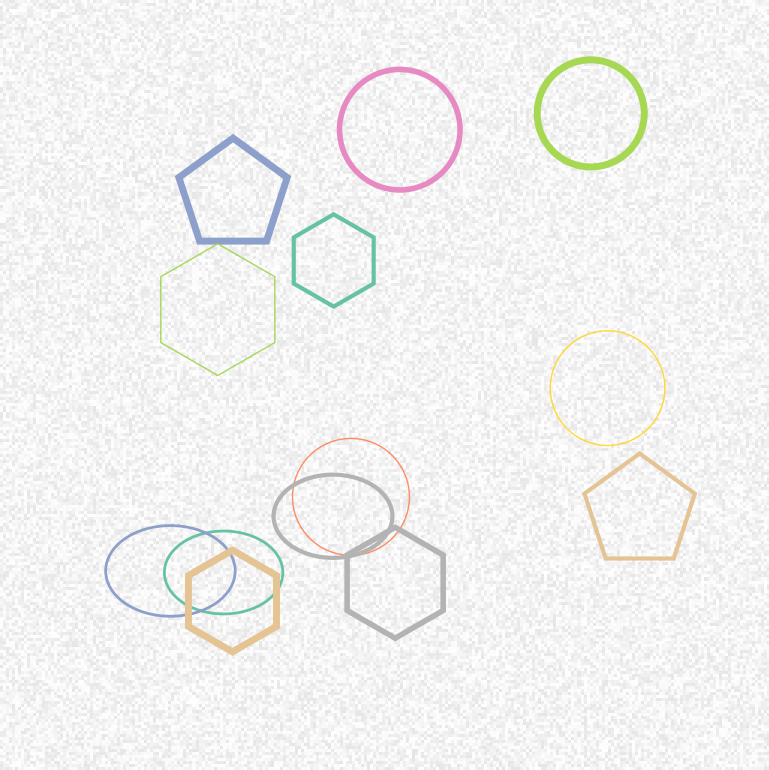[{"shape": "hexagon", "thickness": 1.5, "radius": 0.3, "center": [0.433, 0.662]}, {"shape": "oval", "thickness": 1, "radius": 0.38, "center": [0.29, 0.257]}, {"shape": "circle", "thickness": 0.5, "radius": 0.38, "center": [0.456, 0.355]}, {"shape": "oval", "thickness": 1, "radius": 0.42, "center": [0.221, 0.259]}, {"shape": "pentagon", "thickness": 2.5, "radius": 0.37, "center": [0.303, 0.747]}, {"shape": "circle", "thickness": 2, "radius": 0.39, "center": [0.519, 0.832]}, {"shape": "circle", "thickness": 2.5, "radius": 0.35, "center": [0.767, 0.853]}, {"shape": "hexagon", "thickness": 0.5, "radius": 0.43, "center": [0.283, 0.598]}, {"shape": "circle", "thickness": 0.5, "radius": 0.37, "center": [0.789, 0.496]}, {"shape": "pentagon", "thickness": 1.5, "radius": 0.38, "center": [0.831, 0.336]}, {"shape": "hexagon", "thickness": 2.5, "radius": 0.33, "center": [0.302, 0.219]}, {"shape": "hexagon", "thickness": 2, "radius": 0.36, "center": [0.513, 0.243]}, {"shape": "oval", "thickness": 1.5, "radius": 0.39, "center": [0.432, 0.33]}]